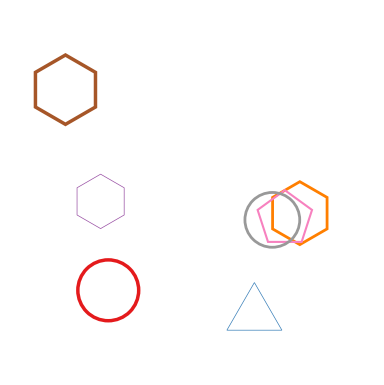[{"shape": "circle", "thickness": 2.5, "radius": 0.4, "center": [0.281, 0.246]}, {"shape": "triangle", "thickness": 0.5, "radius": 0.41, "center": [0.661, 0.184]}, {"shape": "hexagon", "thickness": 0.5, "radius": 0.35, "center": [0.261, 0.477]}, {"shape": "hexagon", "thickness": 2, "radius": 0.41, "center": [0.779, 0.446]}, {"shape": "hexagon", "thickness": 2.5, "radius": 0.45, "center": [0.17, 0.767]}, {"shape": "pentagon", "thickness": 1.5, "radius": 0.37, "center": [0.74, 0.432]}, {"shape": "circle", "thickness": 2, "radius": 0.36, "center": [0.707, 0.429]}]